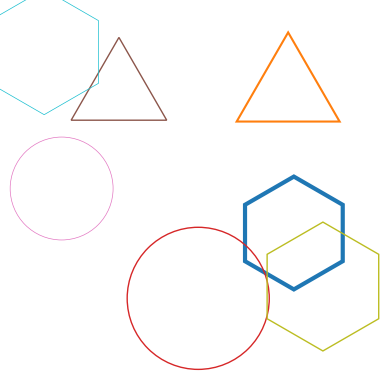[{"shape": "hexagon", "thickness": 3, "radius": 0.73, "center": [0.763, 0.395]}, {"shape": "triangle", "thickness": 1.5, "radius": 0.77, "center": [0.748, 0.761]}, {"shape": "circle", "thickness": 1, "radius": 0.92, "center": [0.515, 0.225]}, {"shape": "triangle", "thickness": 1, "radius": 0.72, "center": [0.309, 0.759]}, {"shape": "circle", "thickness": 0.5, "radius": 0.67, "center": [0.16, 0.51]}, {"shape": "hexagon", "thickness": 1, "radius": 0.84, "center": [0.839, 0.256]}, {"shape": "hexagon", "thickness": 0.5, "radius": 0.81, "center": [0.115, 0.865]}]